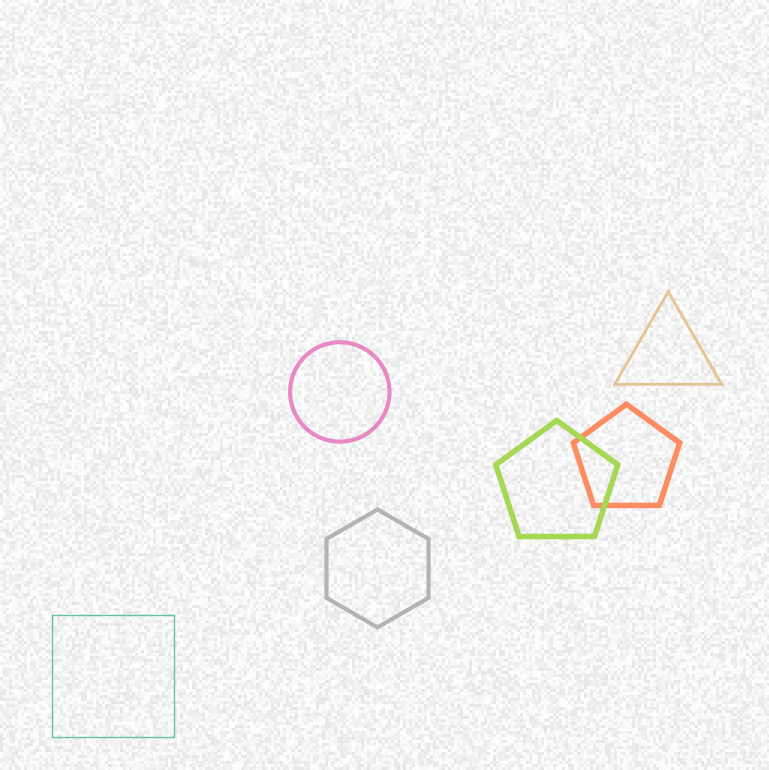[{"shape": "square", "thickness": 0.5, "radius": 0.4, "center": [0.147, 0.122]}, {"shape": "pentagon", "thickness": 2, "radius": 0.36, "center": [0.814, 0.402]}, {"shape": "circle", "thickness": 1.5, "radius": 0.32, "center": [0.441, 0.491]}, {"shape": "pentagon", "thickness": 2, "radius": 0.42, "center": [0.723, 0.371]}, {"shape": "triangle", "thickness": 1, "radius": 0.4, "center": [0.868, 0.541]}, {"shape": "hexagon", "thickness": 1.5, "radius": 0.38, "center": [0.49, 0.262]}]